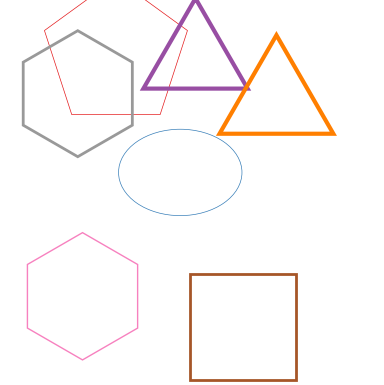[{"shape": "pentagon", "thickness": 0.5, "radius": 0.98, "center": [0.301, 0.86]}, {"shape": "oval", "thickness": 0.5, "radius": 0.8, "center": [0.468, 0.552]}, {"shape": "triangle", "thickness": 3, "radius": 0.78, "center": [0.508, 0.848]}, {"shape": "triangle", "thickness": 3, "radius": 0.85, "center": [0.718, 0.738]}, {"shape": "square", "thickness": 2, "radius": 0.69, "center": [0.632, 0.151]}, {"shape": "hexagon", "thickness": 1, "radius": 0.83, "center": [0.214, 0.23]}, {"shape": "hexagon", "thickness": 2, "radius": 0.82, "center": [0.202, 0.757]}]